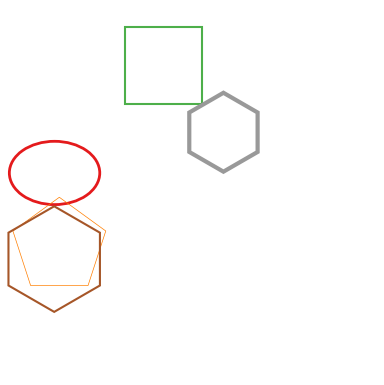[{"shape": "oval", "thickness": 2, "radius": 0.59, "center": [0.142, 0.551]}, {"shape": "square", "thickness": 1.5, "radius": 0.5, "center": [0.425, 0.829]}, {"shape": "pentagon", "thickness": 0.5, "radius": 0.63, "center": [0.154, 0.361]}, {"shape": "hexagon", "thickness": 1.5, "radius": 0.69, "center": [0.141, 0.327]}, {"shape": "hexagon", "thickness": 3, "radius": 0.51, "center": [0.58, 0.657]}]